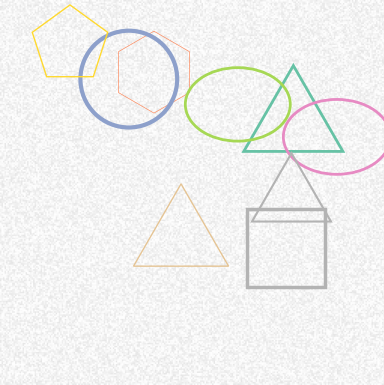[{"shape": "triangle", "thickness": 2, "radius": 0.74, "center": [0.762, 0.681]}, {"shape": "hexagon", "thickness": 0.5, "radius": 0.53, "center": [0.4, 0.813]}, {"shape": "circle", "thickness": 3, "radius": 0.63, "center": [0.335, 0.795]}, {"shape": "oval", "thickness": 2, "radius": 0.69, "center": [0.875, 0.644]}, {"shape": "oval", "thickness": 2, "radius": 0.68, "center": [0.618, 0.729]}, {"shape": "pentagon", "thickness": 1, "radius": 0.52, "center": [0.182, 0.884]}, {"shape": "triangle", "thickness": 1, "radius": 0.71, "center": [0.47, 0.38]}, {"shape": "triangle", "thickness": 1.5, "radius": 0.59, "center": [0.757, 0.484]}, {"shape": "square", "thickness": 2.5, "radius": 0.51, "center": [0.742, 0.356]}]